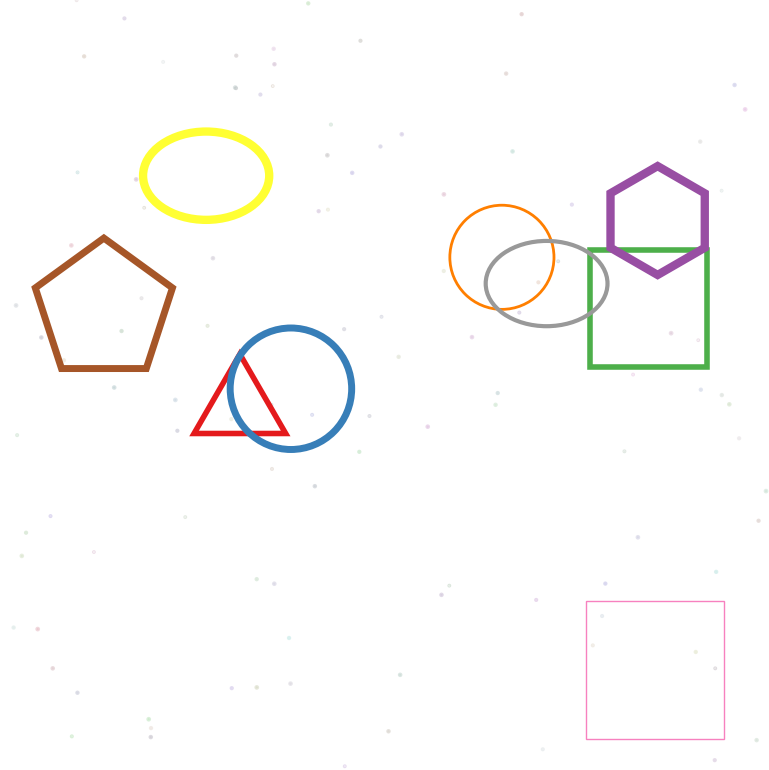[{"shape": "triangle", "thickness": 2, "radius": 0.34, "center": [0.312, 0.471]}, {"shape": "circle", "thickness": 2.5, "radius": 0.39, "center": [0.378, 0.495]}, {"shape": "square", "thickness": 2, "radius": 0.38, "center": [0.842, 0.599]}, {"shape": "hexagon", "thickness": 3, "radius": 0.35, "center": [0.854, 0.714]}, {"shape": "circle", "thickness": 1, "radius": 0.34, "center": [0.652, 0.666]}, {"shape": "oval", "thickness": 3, "radius": 0.41, "center": [0.268, 0.772]}, {"shape": "pentagon", "thickness": 2.5, "radius": 0.47, "center": [0.135, 0.597]}, {"shape": "square", "thickness": 0.5, "radius": 0.45, "center": [0.851, 0.13]}, {"shape": "oval", "thickness": 1.5, "radius": 0.4, "center": [0.71, 0.632]}]